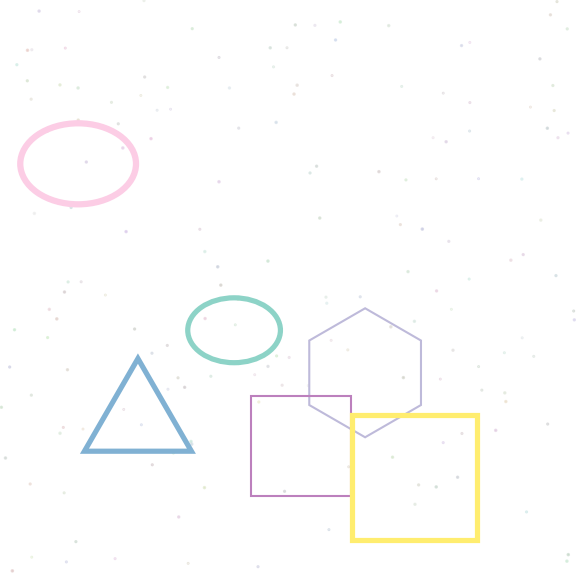[{"shape": "oval", "thickness": 2.5, "radius": 0.4, "center": [0.405, 0.427]}, {"shape": "hexagon", "thickness": 1, "radius": 0.56, "center": [0.632, 0.354]}, {"shape": "triangle", "thickness": 2.5, "radius": 0.53, "center": [0.239, 0.271]}, {"shape": "oval", "thickness": 3, "radius": 0.5, "center": [0.135, 0.715]}, {"shape": "square", "thickness": 1, "radius": 0.43, "center": [0.522, 0.226]}, {"shape": "square", "thickness": 2.5, "radius": 0.54, "center": [0.718, 0.172]}]